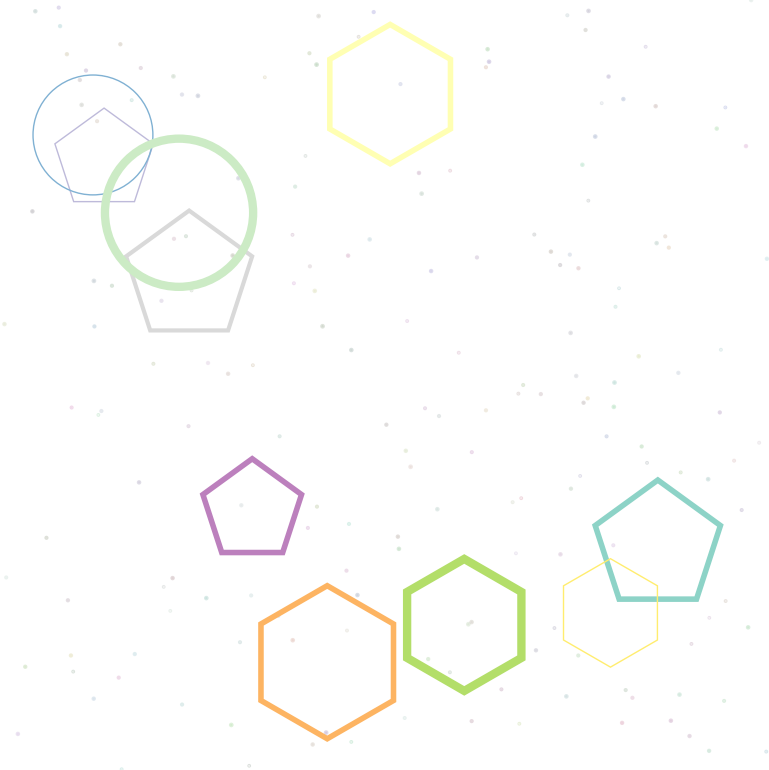[{"shape": "pentagon", "thickness": 2, "radius": 0.43, "center": [0.854, 0.291]}, {"shape": "hexagon", "thickness": 2, "radius": 0.45, "center": [0.507, 0.878]}, {"shape": "pentagon", "thickness": 0.5, "radius": 0.34, "center": [0.135, 0.792]}, {"shape": "circle", "thickness": 0.5, "radius": 0.39, "center": [0.121, 0.825]}, {"shape": "hexagon", "thickness": 2, "radius": 0.5, "center": [0.425, 0.14]}, {"shape": "hexagon", "thickness": 3, "radius": 0.43, "center": [0.603, 0.188]}, {"shape": "pentagon", "thickness": 1.5, "radius": 0.43, "center": [0.246, 0.64]}, {"shape": "pentagon", "thickness": 2, "radius": 0.34, "center": [0.328, 0.337]}, {"shape": "circle", "thickness": 3, "radius": 0.48, "center": [0.233, 0.724]}, {"shape": "hexagon", "thickness": 0.5, "radius": 0.35, "center": [0.793, 0.204]}]